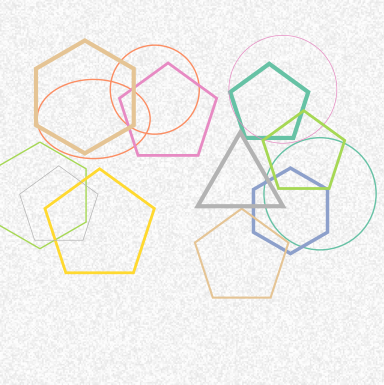[{"shape": "circle", "thickness": 1, "radius": 0.73, "center": [0.831, 0.497]}, {"shape": "pentagon", "thickness": 3, "radius": 0.53, "center": [0.699, 0.728]}, {"shape": "circle", "thickness": 1, "radius": 0.58, "center": [0.402, 0.767]}, {"shape": "oval", "thickness": 1, "radius": 0.73, "center": [0.243, 0.691]}, {"shape": "hexagon", "thickness": 2.5, "radius": 0.56, "center": [0.755, 0.452]}, {"shape": "circle", "thickness": 0.5, "radius": 0.7, "center": [0.735, 0.768]}, {"shape": "pentagon", "thickness": 2, "radius": 0.66, "center": [0.437, 0.704]}, {"shape": "pentagon", "thickness": 2, "radius": 0.56, "center": [0.789, 0.601]}, {"shape": "hexagon", "thickness": 1, "radius": 0.69, "center": [0.104, 0.492]}, {"shape": "pentagon", "thickness": 2, "radius": 0.75, "center": [0.259, 0.412]}, {"shape": "pentagon", "thickness": 1.5, "radius": 0.64, "center": [0.628, 0.33]}, {"shape": "hexagon", "thickness": 3, "radius": 0.73, "center": [0.22, 0.748]}, {"shape": "pentagon", "thickness": 0.5, "radius": 0.53, "center": [0.153, 0.463]}, {"shape": "triangle", "thickness": 3, "radius": 0.64, "center": [0.624, 0.528]}]